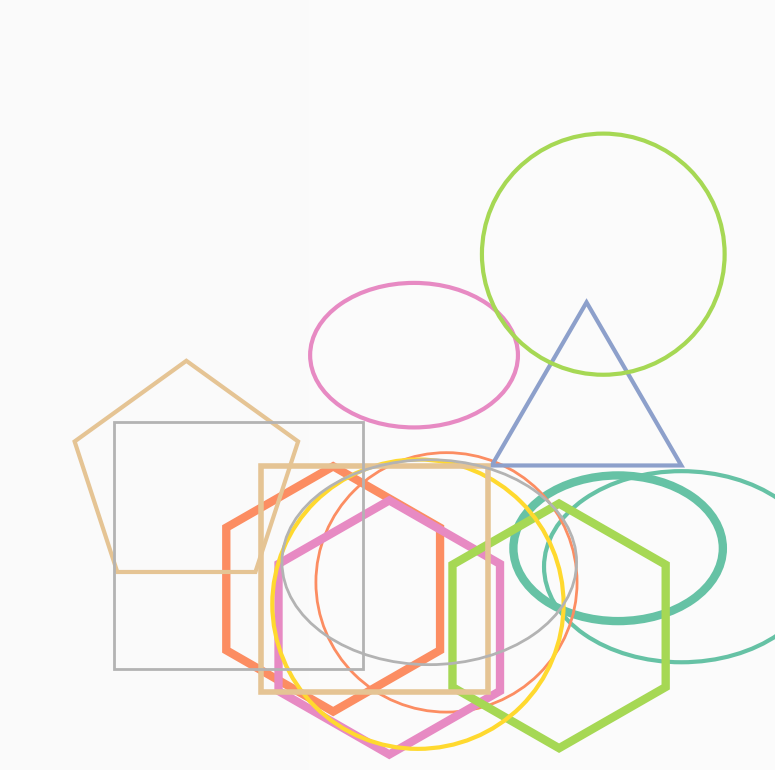[{"shape": "oval", "thickness": 1.5, "radius": 0.89, "center": [0.879, 0.264]}, {"shape": "oval", "thickness": 3, "radius": 0.68, "center": [0.798, 0.288]}, {"shape": "circle", "thickness": 1, "radius": 0.84, "center": [0.576, 0.244]}, {"shape": "hexagon", "thickness": 3, "radius": 0.8, "center": [0.43, 0.235]}, {"shape": "triangle", "thickness": 1.5, "radius": 0.71, "center": [0.757, 0.466]}, {"shape": "hexagon", "thickness": 3, "radius": 0.83, "center": [0.502, 0.185]}, {"shape": "oval", "thickness": 1.5, "radius": 0.67, "center": [0.534, 0.539]}, {"shape": "hexagon", "thickness": 3, "radius": 0.79, "center": [0.721, 0.187]}, {"shape": "circle", "thickness": 1.5, "radius": 0.78, "center": [0.778, 0.67]}, {"shape": "circle", "thickness": 1.5, "radius": 0.94, "center": [0.539, 0.215]}, {"shape": "square", "thickness": 2, "radius": 0.73, "center": [0.484, 0.248]}, {"shape": "pentagon", "thickness": 1.5, "radius": 0.76, "center": [0.24, 0.38]}, {"shape": "square", "thickness": 1, "radius": 0.8, "center": [0.308, 0.292]}, {"shape": "oval", "thickness": 1, "radius": 0.95, "center": [0.554, 0.27]}]